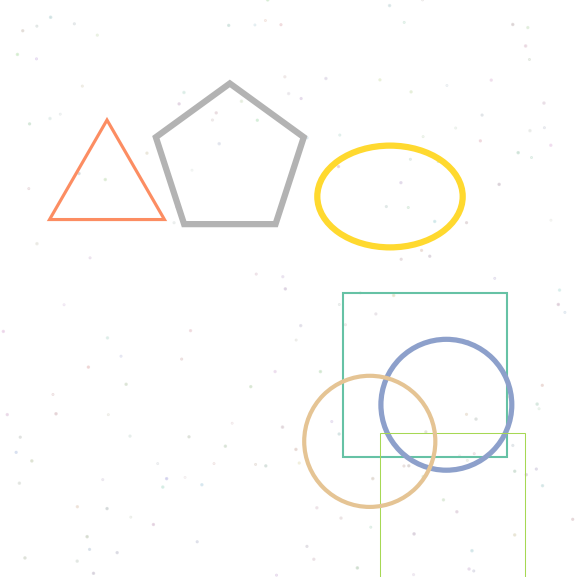[{"shape": "square", "thickness": 1, "radius": 0.71, "center": [0.736, 0.349]}, {"shape": "triangle", "thickness": 1.5, "radius": 0.57, "center": [0.185, 0.676]}, {"shape": "circle", "thickness": 2.5, "radius": 0.57, "center": [0.773, 0.298]}, {"shape": "square", "thickness": 0.5, "radius": 0.63, "center": [0.784, 0.124]}, {"shape": "oval", "thickness": 3, "radius": 0.63, "center": [0.675, 0.659]}, {"shape": "circle", "thickness": 2, "radius": 0.57, "center": [0.64, 0.235]}, {"shape": "pentagon", "thickness": 3, "radius": 0.67, "center": [0.398, 0.72]}]